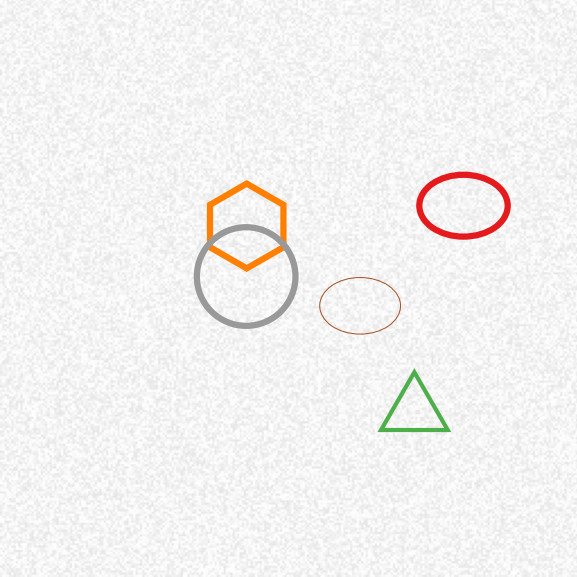[{"shape": "oval", "thickness": 3, "radius": 0.38, "center": [0.803, 0.643]}, {"shape": "triangle", "thickness": 2, "radius": 0.33, "center": [0.718, 0.288]}, {"shape": "hexagon", "thickness": 3, "radius": 0.37, "center": [0.427, 0.608]}, {"shape": "oval", "thickness": 0.5, "radius": 0.35, "center": [0.624, 0.47]}, {"shape": "circle", "thickness": 3, "radius": 0.43, "center": [0.426, 0.52]}]